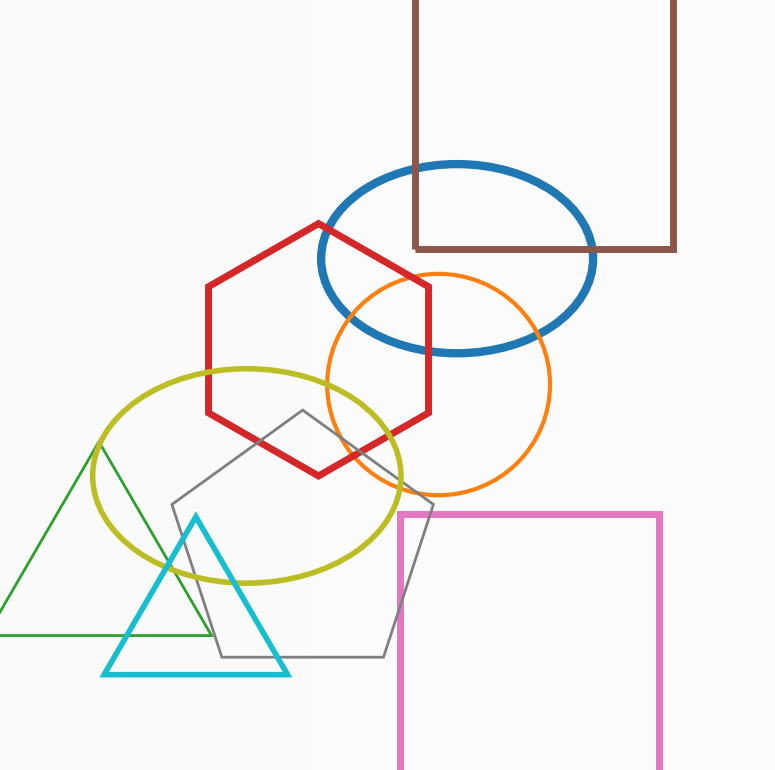[{"shape": "oval", "thickness": 3, "radius": 0.88, "center": [0.59, 0.664]}, {"shape": "circle", "thickness": 1.5, "radius": 0.72, "center": [0.566, 0.501]}, {"shape": "triangle", "thickness": 1, "radius": 0.84, "center": [0.128, 0.258]}, {"shape": "hexagon", "thickness": 2.5, "radius": 0.82, "center": [0.411, 0.546]}, {"shape": "square", "thickness": 2.5, "radius": 0.83, "center": [0.702, 0.843]}, {"shape": "square", "thickness": 2.5, "radius": 0.84, "center": [0.683, 0.166]}, {"shape": "pentagon", "thickness": 1, "radius": 0.89, "center": [0.391, 0.29]}, {"shape": "oval", "thickness": 2, "radius": 0.99, "center": [0.318, 0.382]}, {"shape": "triangle", "thickness": 2, "radius": 0.68, "center": [0.253, 0.192]}]